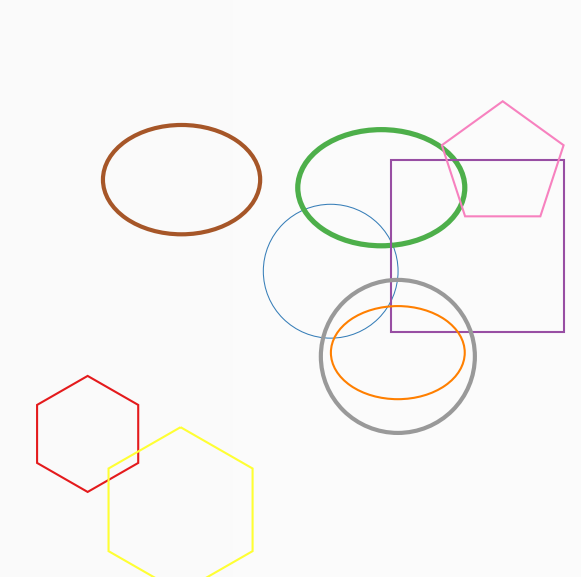[{"shape": "hexagon", "thickness": 1, "radius": 0.5, "center": [0.151, 0.248]}, {"shape": "circle", "thickness": 0.5, "radius": 0.58, "center": [0.569, 0.529]}, {"shape": "oval", "thickness": 2.5, "radius": 0.72, "center": [0.656, 0.674]}, {"shape": "square", "thickness": 1, "radius": 0.75, "center": [0.822, 0.573]}, {"shape": "oval", "thickness": 1, "radius": 0.58, "center": [0.684, 0.389]}, {"shape": "hexagon", "thickness": 1, "radius": 0.72, "center": [0.311, 0.116]}, {"shape": "oval", "thickness": 2, "radius": 0.68, "center": [0.312, 0.688]}, {"shape": "pentagon", "thickness": 1, "radius": 0.55, "center": [0.865, 0.714]}, {"shape": "circle", "thickness": 2, "radius": 0.66, "center": [0.684, 0.382]}]